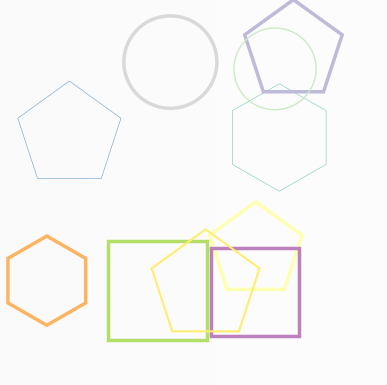[{"shape": "hexagon", "thickness": 0.5, "radius": 0.7, "center": [0.721, 0.643]}, {"shape": "pentagon", "thickness": 2.5, "radius": 0.63, "center": [0.66, 0.35]}, {"shape": "pentagon", "thickness": 2.5, "radius": 0.66, "center": [0.757, 0.869]}, {"shape": "pentagon", "thickness": 0.5, "radius": 0.7, "center": [0.179, 0.65]}, {"shape": "hexagon", "thickness": 2.5, "radius": 0.58, "center": [0.121, 0.271]}, {"shape": "square", "thickness": 2.5, "radius": 0.64, "center": [0.406, 0.246]}, {"shape": "circle", "thickness": 2.5, "radius": 0.6, "center": [0.44, 0.839]}, {"shape": "square", "thickness": 2.5, "radius": 0.57, "center": [0.658, 0.241]}, {"shape": "circle", "thickness": 1, "radius": 0.53, "center": [0.71, 0.821]}, {"shape": "pentagon", "thickness": 1.5, "radius": 0.73, "center": [0.531, 0.258]}]